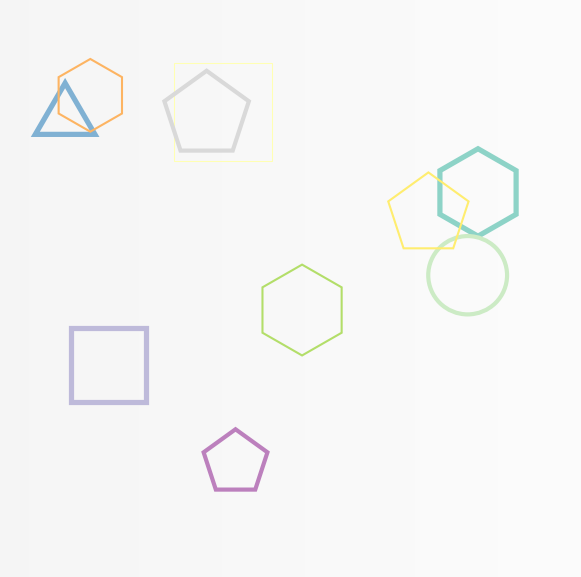[{"shape": "hexagon", "thickness": 2.5, "radius": 0.38, "center": [0.822, 0.666]}, {"shape": "square", "thickness": 0.5, "radius": 0.42, "center": [0.384, 0.806]}, {"shape": "square", "thickness": 2.5, "radius": 0.32, "center": [0.187, 0.368]}, {"shape": "triangle", "thickness": 2.5, "radius": 0.3, "center": [0.112, 0.796]}, {"shape": "hexagon", "thickness": 1, "radius": 0.31, "center": [0.155, 0.834]}, {"shape": "hexagon", "thickness": 1, "radius": 0.39, "center": [0.52, 0.462]}, {"shape": "pentagon", "thickness": 2, "radius": 0.38, "center": [0.355, 0.8]}, {"shape": "pentagon", "thickness": 2, "radius": 0.29, "center": [0.405, 0.198]}, {"shape": "circle", "thickness": 2, "radius": 0.34, "center": [0.805, 0.523]}, {"shape": "pentagon", "thickness": 1, "radius": 0.36, "center": [0.737, 0.628]}]